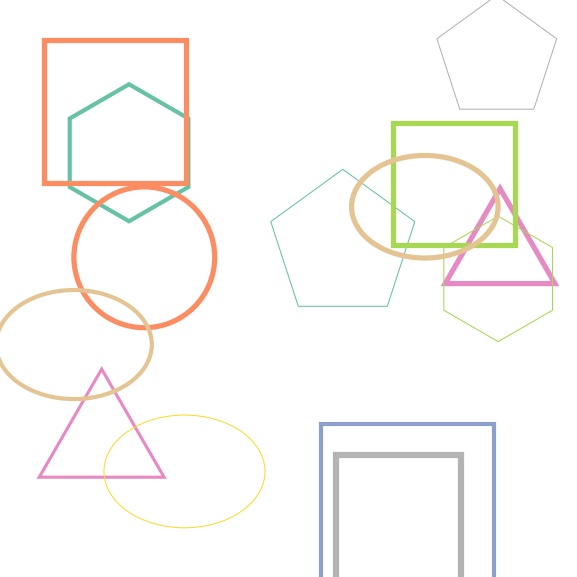[{"shape": "hexagon", "thickness": 2, "radius": 0.59, "center": [0.223, 0.735]}, {"shape": "pentagon", "thickness": 0.5, "radius": 0.66, "center": [0.594, 0.575]}, {"shape": "circle", "thickness": 2.5, "radius": 0.61, "center": [0.25, 0.554]}, {"shape": "square", "thickness": 2.5, "radius": 0.62, "center": [0.199, 0.806]}, {"shape": "square", "thickness": 2, "radius": 0.75, "center": [0.706, 0.115]}, {"shape": "triangle", "thickness": 2.5, "radius": 0.55, "center": [0.866, 0.563]}, {"shape": "triangle", "thickness": 1.5, "radius": 0.62, "center": [0.176, 0.235]}, {"shape": "hexagon", "thickness": 0.5, "radius": 0.54, "center": [0.863, 0.516]}, {"shape": "square", "thickness": 2.5, "radius": 0.53, "center": [0.786, 0.681]}, {"shape": "oval", "thickness": 0.5, "radius": 0.7, "center": [0.319, 0.183]}, {"shape": "oval", "thickness": 2.5, "radius": 0.63, "center": [0.736, 0.641]}, {"shape": "oval", "thickness": 2, "radius": 0.67, "center": [0.128, 0.403]}, {"shape": "pentagon", "thickness": 0.5, "radius": 0.55, "center": [0.86, 0.898]}, {"shape": "square", "thickness": 3, "radius": 0.54, "center": [0.69, 0.104]}]